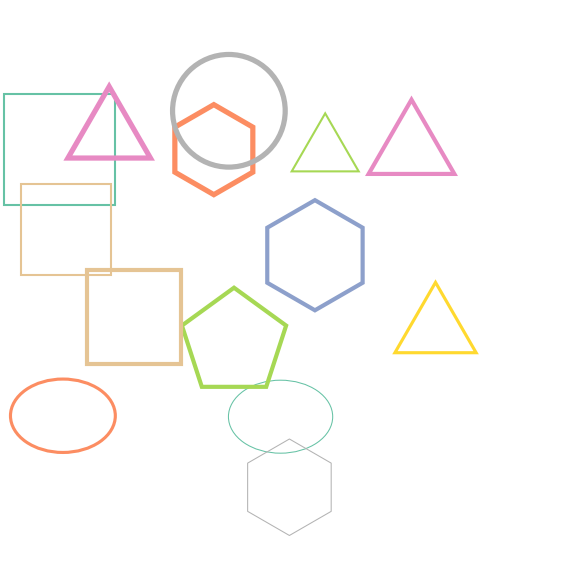[{"shape": "square", "thickness": 1, "radius": 0.48, "center": [0.102, 0.74]}, {"shape": "oval", "thickness": 0.5, "radius": 0.45, "center": [0.486, 0.278]}, {"shape": "oval", "thickness": 1.5, "radius": 0.45, "center": [0.109, 0.279]}, {"shape": "hexagon", "thickness": 2.5, "radius": 0.39, "center": [0.37, 0.74]}, {"shape": "hexagon", "thickness": 2, "radius": 0.48, "center": [0.545, 0.557]}, {"shape": "triangle", "thickness": 2.5, "radius": 0.41, "center": [0.189, 0.767]}, {"shape": "triangle", "thickness": 2, "radius": 0.43, "center": [0.713, 0.741]}, {"shape": "pentagon", "thickness": 2, "radius": 0.47, "center": [0.405, 0.406]}, {"shape": "triangle", "thickness": 1, "radius": 0.33, "center": [0.563, 0.736]}, {"shape": "triangle", "thickness": 1.5, "radius": 0.41, "center": [0.754, 0.429]}, {"shape": "square", "thickness": 2, "radius": 0.4, "center": [0.232, 0.45]}, {"shape": "square", "thickness": 1, "radius": 0.39, "center": [0.114, 0.602]}, {"shape": "hexagon", "thickness": 0.5, "radius": 0.42, "center": [0.501, 0.155]}, {"shape": "circle", "thickness": 2.5, "radius": 0.49, "center": [0.396, 0.807]}]